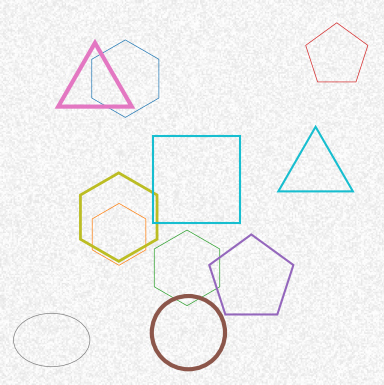[{"shape": "hexagon", "thickness": 0.5, "radius": 0.5, "center": [0.326, 0.796]}, {"shape": "hexagon", "thickness": 0.5, "radius": 0.4, "center": [0.309, 0.391]}, {"shape": "hexagon", "thickness": 0.5, "radius": 0.49, "center": [0.486, 0.304]}, {"shape": "pentagon", "thickness": 0.5, "radius": 0.42, "center": [0.875, 0.856]}, {"shape": "pentagon", "thickness": 1.5, "radius": 0.57, "center": [0.653, 0.276]}, {"shape": "circle", "thickness": 3, "radius": 0.48, "center": [0.489, 0.136]}, {"shape": "triangle", "thickness": 3, "radius": 0.55, "center": [0.247, 0.778]}, {"shape": "oval", "thickness": 0.5, "radius": 0.5, "center": [0.134, 0.117]}, {"shape": "hexagon", "thickness": 2, "radius": 0.57, "center": [0.308, 0.436]}, {"shape": "triangle", "thickness": 1.5, "radius": 0.56, "center": [0.82, 0.559]}, {"shape": "square", "thickness": 1.5, "radius": 0.56, "center": [0.509, 0.533]}]